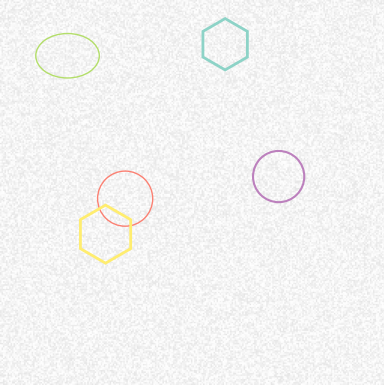[{"shape": "hexagon", "thickness": 2, "radius": 0.33, "center": [0.585, 0.885]}, {"shape": "circle", "thickness": 1, "radius": 0.36, "center": [0.325, 0.484]}, {"shape": "oval", "thickness": 1, "radius": 0.41, "center": [0.175, 0.855]}, {"shape": "circle", "thickness": 1.5, "radius": 0.33, "center": [0.724, 0.541]}, {"shape": "hexagon", "thickness": 2, "radius": 0.38, "center": [0.274, 0.392]}]